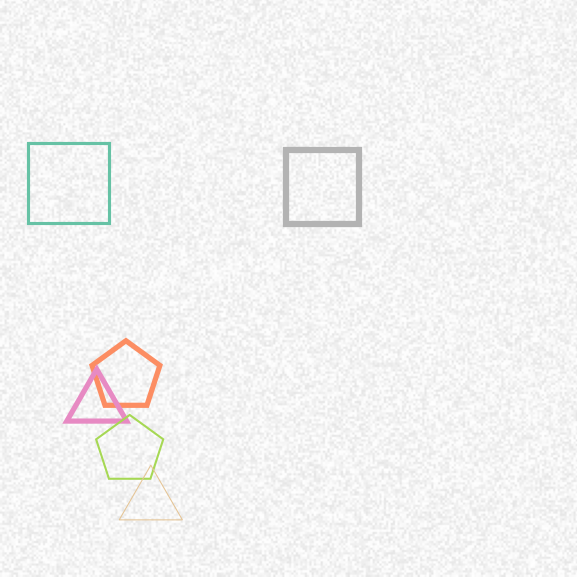[{"shape": "square", "thickness": 1.5, "radius": 0.35, "center": [0.119, 0.683]}, {"shape": "pentagon", "thickness": 2.5, "radius": 0.31, "center": [0.218, 0.347]}, {"shape": "triangle", "thickness": 2.5, "radius": 0.3, "center": [0.167, 0.3]}, {"shape": "pentagon", "thickness": 1, "radius": 0.31, "center": [0.225, 0.22]}, {"shape": "triangle", "thickness": 0.5, "radius": 0.32, "center": [0.261, 0.131]}, {"shape": "square", "thickness": 3, "radius": 0.32, "center": [0.559, 0.675]}]